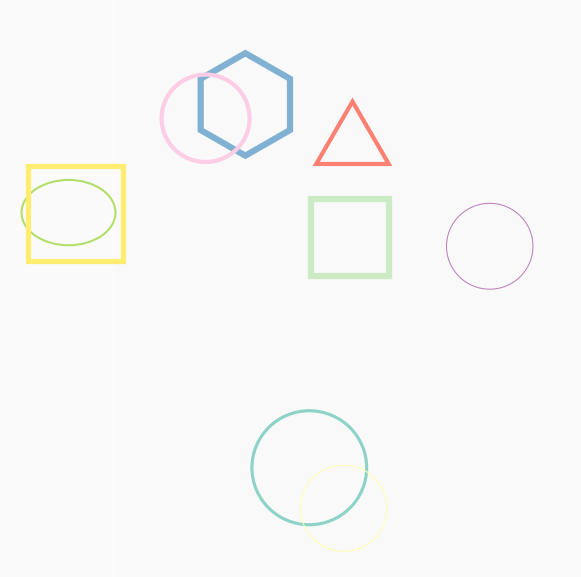[{"shape": "circle", "thickness": 1.5, "radius": 0.49, "center": [0.532, 0.189]}, {"shape": "circle", "thickness": 0.5, "radius": 0.37, "center": [0.591, 0.119]}, {"shape": "triangle", "thickness": 2, "radius": 0.36, "center": [0.606, 0.751]}, {"shape": "hexagon", "thickness": 3, "radius": 0.44, "center": [0.422, 0.818]}, {"shape": "oval", "thickness": 1, "radius": 0.4, "center": [0.118, 0.631]}, {"shape": "circle", "thickness": 2, "radius": 0.38, "center": [0.354, 0.794]}, {"shape": "circle", "thickness": 0.5, "radius": 0.37, "center": [0.843, 0.573]}, {"shape": "square", "thickness": 3, "radius": 0.34, "center": [0.601, 0.588]}, {"shape": "square", "thickness": 2.5, "radius": 0.41, "center": [0.129, 0.63]}]